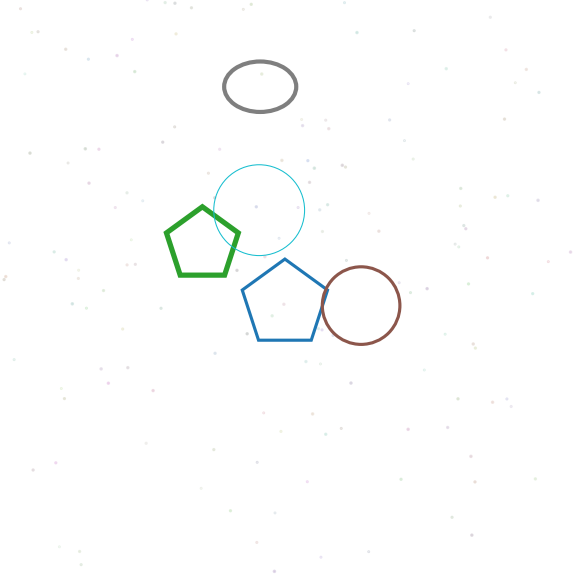[{"shape": "pentagon", "thickness": 1.5, "radius": 0.39, "center": [0.493, 0.473]}, {"shape": "pentagon", "thickness": 2.5, "radius": 0.33, "center": [0.35, 0.576]}, {"shape": "circle", "thickness": 1.5, "radius": 0.34, "center": [0.625, 0.47]}, {"shape": "oval", "thickness": 2, "radius": 0.31, "center": [0.451, 0.849]}, {"shape": "circle", "thickness": 0.5, "radius": 0.39, "center": [0.449, 0.635]}]